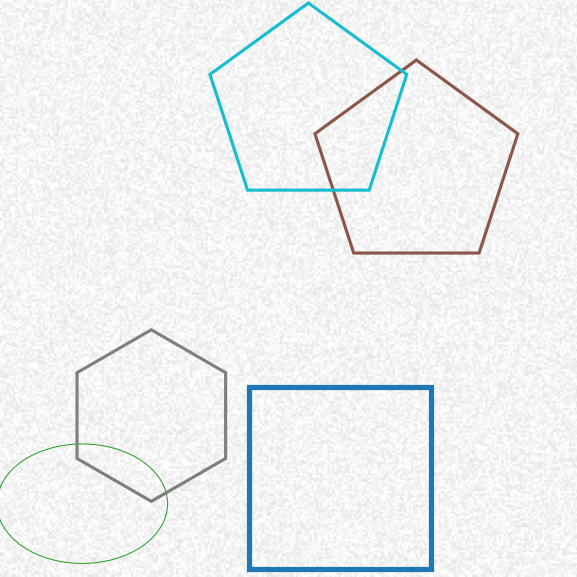[{"shape": "square", "thickness": 2.5, "radius": 0.79, "center": [0.589, 0.172]}, {"shape": "oval", "thickness": 0.5, "radius": 0.74, "center": [0.142, 0.127]}, {"shape": "pentagon", "thickness": 1.5, "radius": 0.92, "center": [0.721, 0.71]}, {"shape": "hexagon", "thickness": 1.5, "radius": 0.74, "center": [0.262, 0.28]}, {"shape": "pentagon", "thickness": 1.5, "radius": 0.9, "center": [0.534, 0.815]}]